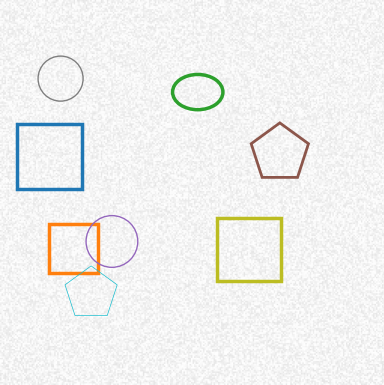[{"shape": "square", "thickness": 2.5, "radius": 0.42, "center": [0.128, 0.594]}, {"shape": "square", "thickness": 2.5, "radius": 0.32, "center": [0.192, 0.354]}, {"shape": "oval", "thickness": 2.5, "radius": 0.33, "center": [0.514, 0.761]}, {"shape": "circle", "thickness": 1, "radius": 0.34, "center": [0.291, 0.373]}, {"shape": "pentagon", "thickness": 2, "radius": 0.39, "center": [0.727, 0.603]}, {"shape": "circle", "thickness": 1, "radius": 0.29, "center": [0.157, 0.796]}, {"shape": "square", "thickness": 2.5, "radius": 0.41, "center": [0.646, 0.352]}, {"shape": "pentagon", "thickness": 0.5, "radius": 0.36, "center": [0.237, 0.238]}]